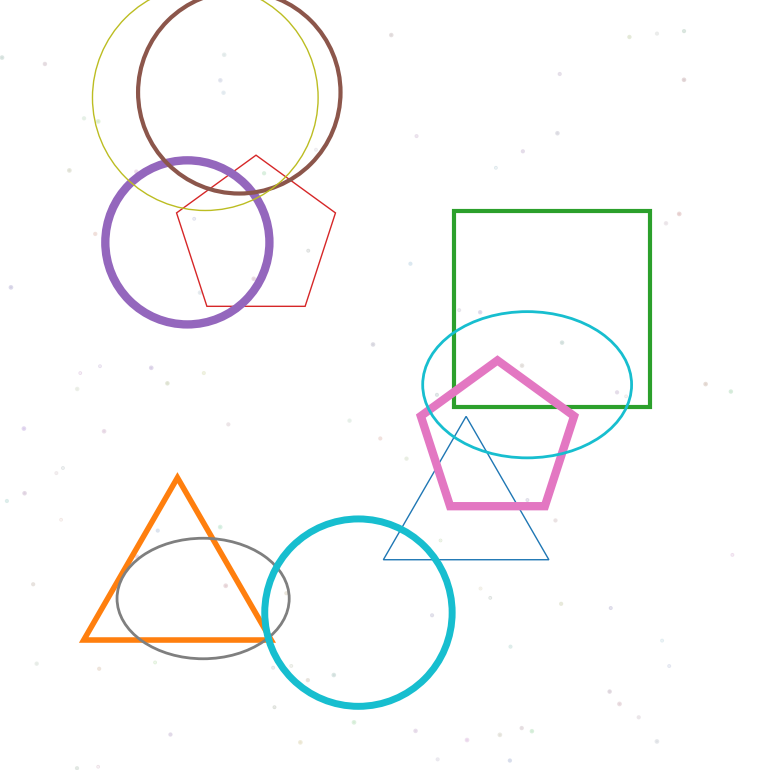[{"shape": "triangle", "thickness": 0.5, "radius": 0.62, "center": [0.605, 0.335]}, {"shape": "triangle", "thickness": 2, "radius": 0.7, "center": [0.23, 0.239]}, {"shape": "square", "thickness": 1.5, "radius": 0.64, "center": [0.717, 0.599]}, {"shape": "pentagon", "thickness": 0.5, "radius": 0.54, "center": [0.332, 0.69]}, {"shape": "circle", "thickness": 3, "radius": 0.53, "center": [0.243, 0.685]}, {"shape": "circle", "thickness": 1.5, "radius": 0.66, "center": [0.311, 0.88]}, {"shape": "pentagon", "thickness": 3, "radius": 0.52, "center": [0.646, 0.427]}, {"shape": "oval", "thickness": 1, "radius": 0.56, "center": [0.264, 0.223]}, {"shape": "circle", "thickness": 0.5, "radius": 0.73, "center": [0.267, 0.873]}, {"shape": "circle", "thickness": 2.5, "radius": 0.61, "center": [0.466, 0.204]}, {"shape": "oval", "thickness": 1, "radius": 0.68, "center": [0.685, 0.5]}]